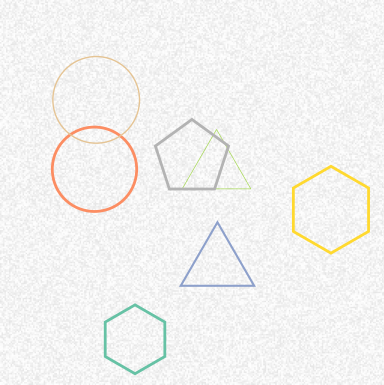[{"shape": "hexagon", "thickness": 2, "radius": 0.45, "center": [0.351, 0.119]}, {"shape": "circle", "thickness": 2, "radius": 0.55, "center": [0.245, 0.56]}, {"shape": "triangle", "thickness": 1.5, "radius": 0.55, "center": [0.565, 0.313]}, {"shape": "triangle", "thickness": 0.5, "radius": 0.51, "center": [0.562, 0.561]}, {"shape": "hexagon", "thickness": 2, "radius": 0.56, "center": [0.86, 0.455]}, {"shape": "circle", "thickness": 1, "radius": 0.56, "center": [0.25, 0.741]}, {"shape": "pentagon", "thickness": 2, "radius": 0.5, "center": [0.499, 0.59]}]